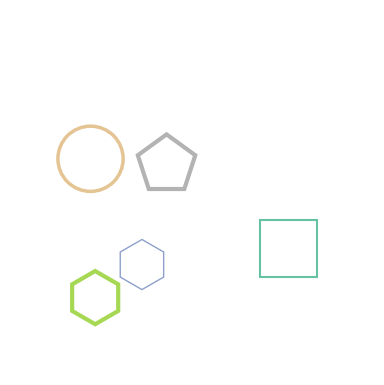[{"shape": "square", "thickness": 1.5, "radius": 0.37, "center": [0.75, 0.354]}, {"shape": "hexagon", "thickness": 1, "radius": 0.33, "center": [0.369, 0.313]}, {"shape": "hexagon", "thickness": 3, "radius": 0.35, "center": [0.247, 0.227]}, {"shape": "circle", "thickness": 2.5, "radius": 0.42, "center": [0.235, 0.588]}, {"shape": "pentagon", "thickness": 3, "radius": 0.39, "center": [0.433, 0.573]}]